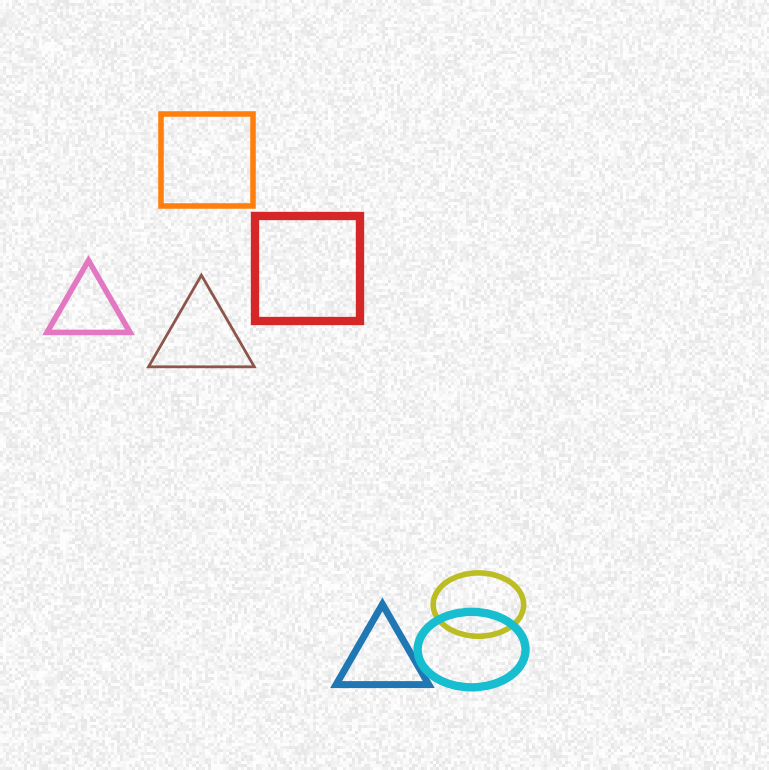[{"shape": "triangle", "thickness": 2.5, "radius": 0.35, "center": [0.497, 0.146]}, {"shape": "square", "thickness": 2, "radius": 0.3, "center": [0.269, 0.792]}, {"shape": "square", "thickness": 3, "radius": 0.34, "center": [0.399, 0.652]}, {"shape": "triangle", "thickness": 1, "radius": 0.4, "center": [0.262, 0.563]}, {"shape": "triangle", "thickness": 2, "radius": 0.31, "center": [0.115, 0.599]}, {"shape": "oval", "thickness": 2, "radius": 0.29, "center": [0.621, 0.215]}, {"shape": "oval", "thickness": 3, "radius": 0.35, "center": [0.612, 0.156]}]